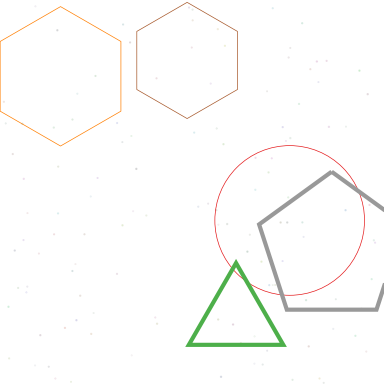[{"shape": "circle", "thickness": 0.5, "radius": 0.97, "center": [0.752, 0.427]}, {"shape": "triangle", "thickness": 3, "radius": 0.71, "center": [0.613, 0.175]}, {"shape": "hexagon", "thickness": 0.5, "radius": 0.91, "center": [0.157, 0.802]}, {"shape": "hexagon", "thickness": 0.5, "radius": 0.75, "center": [0.486, 0.843]}, {"shape": "pentagon", "thickness": 3, "radius": 0.99, "center": [0.861, 0.356]}]